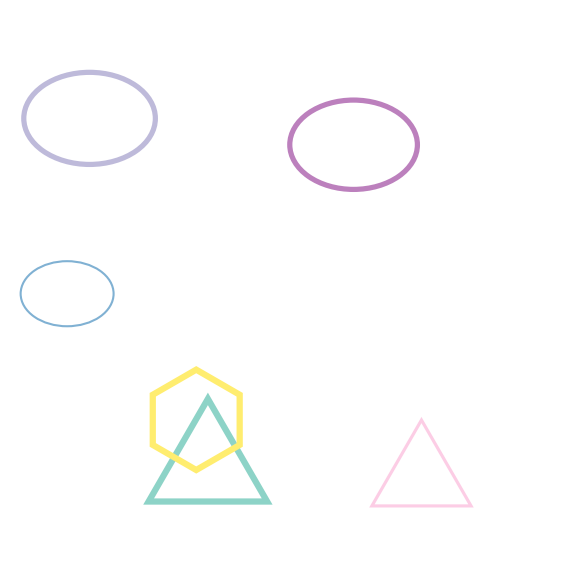[{"shape": "triangle", "thickness": 3, "radius": 0.59, "center": [0.36, 0.19]}, {"shape": "oval", "thickness": 2.5, "radius": 0.57, "center": [0.155, 0.794]}, {"shape": "oval", "thickness": 1, "radius": 0.4, "center": [0.116, 0.491]}, {"shape": "triangle", "thickness": 1.5, "radius": 0.5, "center": [0.73, 0.173]}, {"shape": "oval", "thickness": 2.5, "radius": 0.55, "center": [0.612, 0.748]}, {"shape": "hexagon", "thickness": 3, "radius": 0.43, "center": [0.34, 0.272]}]